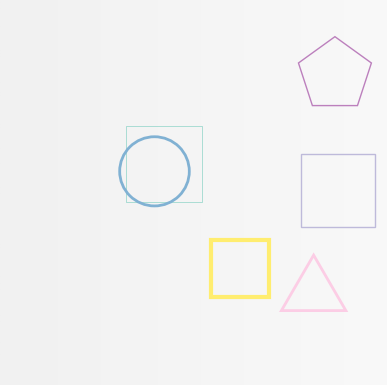[{"shape": "square", "thickness": 0.5, "radius": 0.49, "center": [0.423, 0.574]}, {"shape": "square", "thickness": 1, "radius": 0.48, "center": [0.872, 0.506]}, {"shape": "circle", "thickness": 2, "radius": 0.45, "center": [0.399, 0.555]}, {"shape": "triangle", "thickness": 2, "radius": 0.48, "center": [0.809, 0.241]}, {"shape": "pentagon", "thickness": 1, "radius": 0.49, "center": [0.864, 0.806]}, {"shape": "square", "thickness": 3, "radius": 0.37, "center": [0.619, 0.302]}]